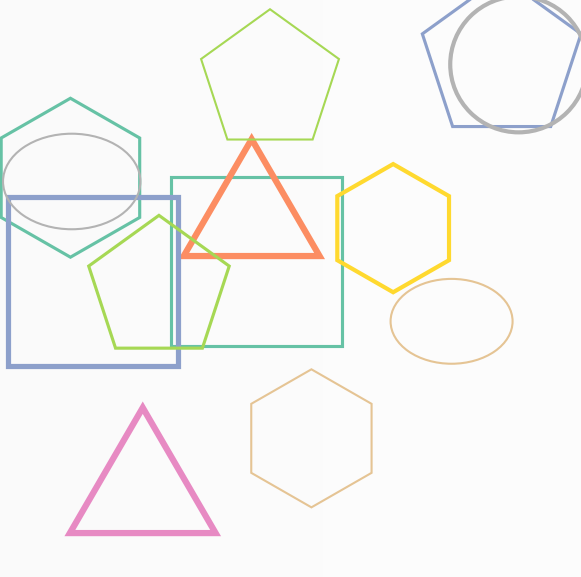[{"shape": "hexagon", "thickness": 1.5, "radius": 0.69, "center": [0.121, 0.691]}, {"shape": "square", "thickness": 1.5, "radius": 0.73, "center": [0.441, 0.546]}, {"shape": "triangle", "thickness": 3, "radius": 0.67, "center": [0.433, 0.623]}, {"shape": "square", "thickness": 2.5, "radius": 0.73, "center": [0.16, 0.512]}, {"shape": "pentagon", "thickness": 1.5, "radius": 0.72, "center": [0.863, 0.896]}, {"shape": "triangle", "thickness": 3, "radius": 0.72, "center": [0.246, 0.148]}, {"shape": "pentagon", "thickness": 1.5, "radius": 0.64, "center": [0.273, 0.499]}, {"shape": "pentagon", "thickness": 1, "radius": 0.62, "center": [0.465, 0.858]}, {"shape": "hexagon", "thickness": 2, "radius": 0.55, "center": [0.676, 0.604]}, {"shape": "hexagon", "thickness": 1, "radius": 0.6, "center": [0.536, 0.24]}, {"shape": "oval", "thickness": 1, "radius": 0.52, "center": [0.777, 0.443]}, {"shape": "circle", "thickness": 2, "radius": 0.59, "center": [0.892, 0.888]}, {"shape": "oval", "thickness": 1, "radius": 0.59, "center": [0.123, 0.685]}]